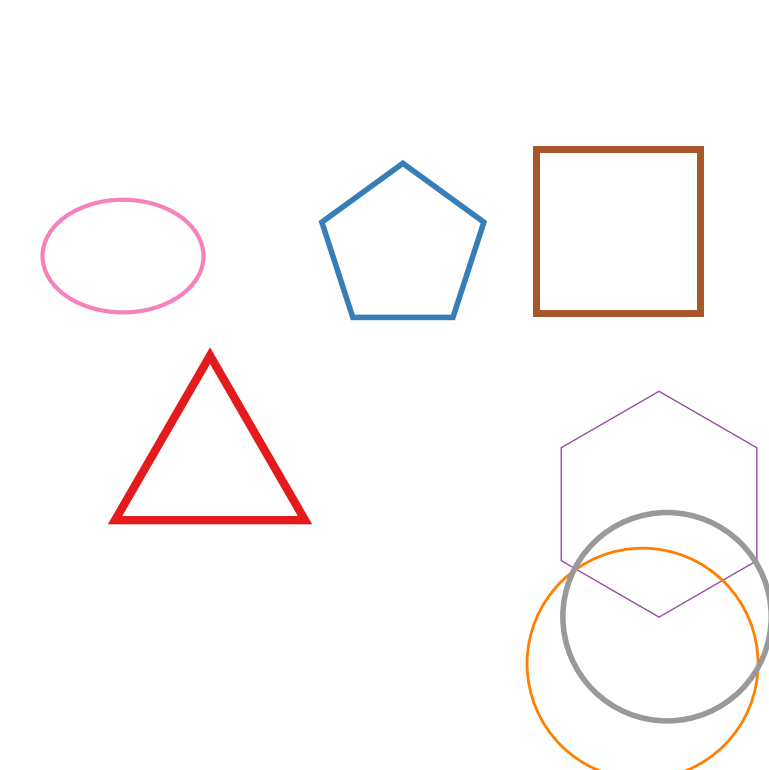[{"shape": "triangle", "thickness": 3, "radius": 0.71, "center": [0.273, 0.396]}, {"shape": "pentagon", "thickness": 2, "radius": 0.55, "center": [0.523, 0.677]}, {"shape": "hexagon", "thickness": 0.5, "radius": 0.73, "center": [0.856, 0.345]}, {"shape": "circle", "thickness": 1, "radius": 0.75, "center": [0.835, 0.138]}, {"shape": "square", "thickness": 2.5, "radius": 0.53, "center": [0.803, 0.7]}, {"shape": "oval", "thickness": 1.5, "radius": 0.52, "center": [0.16, 0.667]}, {"shape": "circle", "thickness": 2, "radius": 0.68, "center": [0.866, 0.199]}]